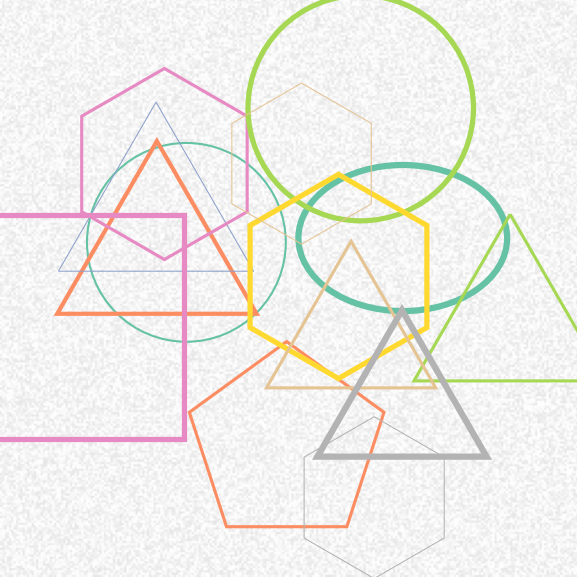[{"shape": "circle", "thickness": 1, "radius": 0.86, "center": [0.323, 0.579]}, {"shape": "oval", "thickness": 3, "radius": 0.9, "center": [0.697, 0.587]}, {"shape": "triangle", "thickness": 2, "radius": 1.0, "center": [0.272, 0.555]}, {"shape": "pentagon", "thickness": 1.5, "radius": 0.89, "center": [0.496, 0.23]}, {"shape": "triangle", "thickness": 0.5, "radius": 0.98, "center": [0.27, 0.627]}, {"shape": "hexagon", "thickness": 1.5, "radius": 0.83, "center": [0.285, 0.715]}, {"shape": "square", "thickness": 2.5, "radius": 0.97, "center": [0.124, 0.434]}, {"shape": "circle", "thickness": 2.5, "radius": 0.98, "center": [0.625, 0.812]}, {"shape": "triangle", "thickness": 1.5, "radius": 0.96, "center": [0.883, 0.436]}, {"shape": "hexagon", "thickness": 2.5, "radius": 0.88, "center": [0.586, 0.52]}, {"shape": "triangle", "thickness": 1.5, "radius": 0.85, "center": [0.608, 0.412]}, {"shape": "hexagon", "thickness": 0.5, "radius": 0.7, "center": [0.522, 0.716]}, {"shape": "hexagon", "thickness": 0.5, "radius": 0.7, "center": [0.648, 0.137]}, {"shape": "triangle", "thickness": 3, "radius": 0.85, "center": [0.696, 0.293]}]